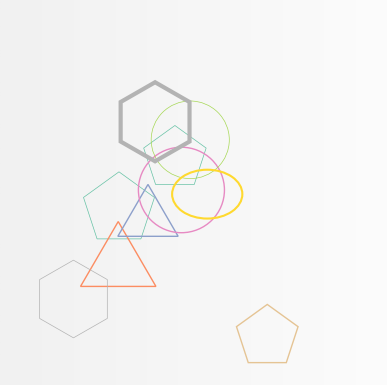[{"shape": "pentagon", "thickness": 0.5, "radius": 0.48, "center": [0.307, 0.457]}, {"shape": "pentagon", "thickness": 0.5, "radius": 0.42, "center": [0.451, 0.589]}, {"shape": "triangle", "thickness": 1, "radius": 0.56, "center": [0.305, 0.312]}, {"shape": "triangle", "thickness": 1, "radius": 0.45, "center": [0.382, 0.431]}, {"shape": "circle", "thickness": 1, "radius": 0.56, "center": [0.468, 0.507]}, {"shape": "circle", "thickness": 0.5, "radius": 0.5, "center": [0.491, 0.637]}, {"shape": "oval", "thickness": 1.5, "radius": 0.45, "center": [0.535, 0.496]}, {"shape": "pentagon", "thickness": 1, "radius": 0.42, "center": [0.69, 0.126]}, {"shape": "hexagon", "thickness": 3, "radius": 0.51, "center": [0.4, 0.684]}, {"shape": "hexagon", "thickness": 0.5, "radius": 0.5, "center": [0.19, 0.223]}]